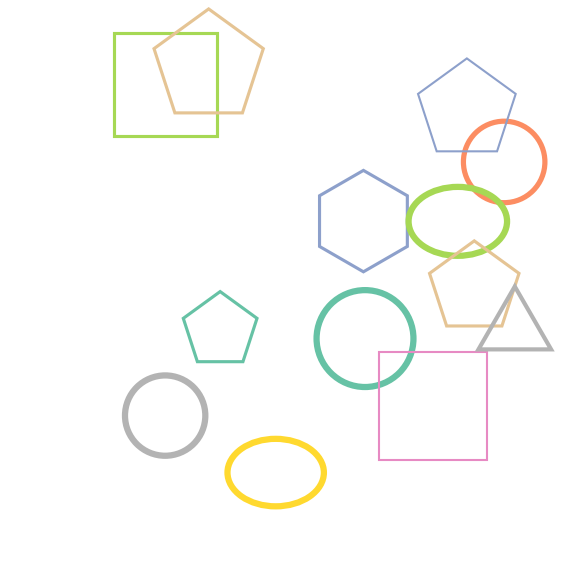[{"shape": "circle", "thickness": 3, "radius": 0.42, "center": [0.632, 0.413]}, {"shape": "pentagon", "thickness": 1.5, "radius": 0.34, "center": [0.381, 0.427]}, {"shape": "circle", "thickness": 2.5, "radius": 0.35, "center": [0.873, 0.719]}, {"shape": "hexagon", "thickness": 1.5, "radius": 0.44, "center": [0.629, 0.616]}, {"shape": "pentagon", "thickness": 1, "radius": 0.44, "center": [0.808, 0.809]}, {"shape": "square", "thickness": 1, "radius": 0.47, "center": [0.749, 0.296]}, {"shape": "oval", "thickness": 3, "radius": 0.43, "center": [0.793, 0.616]}, {"shape": "square", "thickness": 1.5, "radius": 0.44, "center": [0.286, 0.853]}, {"shape": "oval", "thickness": 3, "radius": 0.42, "center": [0.477, 0.181]}, {"shape": "pentagon", "thickness": 1.5, "radius": 0.41, "center": [0.821, 0.501]}, {"shape": "pentagon", "thickness": 1.5, "radius": 0.5, "center": [0.361, 0.884]}, {"shape": "triangle", "thickness": 2, "radius": 0.36, "center": [0.891, 0.43]}, {"shape": "circle", "thickness": 3, "radius": 0.35, "center": [0.286, 0.28]}]